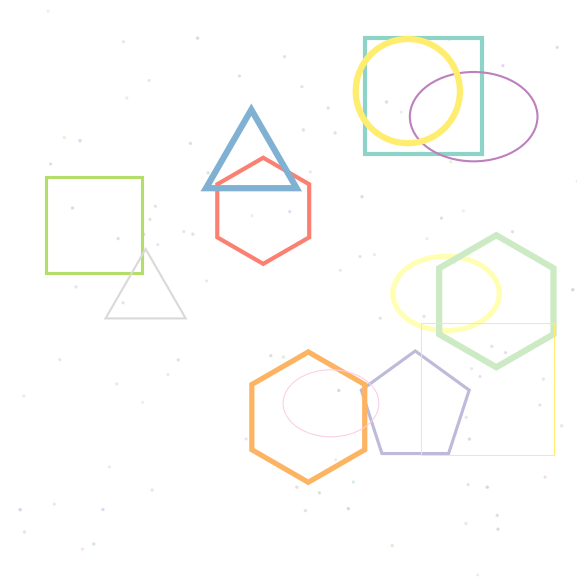[{"shape": "square", "thickness": 2, "radius": 0.5, "center": [0.733, 0.832]}, {"shape": "oval", "thickness": 2.5, "radius": 0.46, "center": [0.772, 0.491]}, {"shape": "pentagon", "thickness": 1.5, "radius": 0.49, "center": [0.719, 0.293]}, {"shape": "hexagon", "thickness": 2, "radius": 0.46, "center": [0.456, 0.634]}, {"shape": "triangle", "thickness": 3, "radius": 0.45, "center": [0.435, 0.719]}, {"shape": "hexagon", "thickness": 2.5, "radius": 0.56, "center": [0.534, 0.277]}, {"shape": "square", "thickness": 1.5, "radius": 0.42, "center": [0.163, 0.609]}, {"shape": "oval", "thickness": 0.5, "radius": 0.41, "center": [0.573, 0.301]}, {"shape": "triangle", "thickness": 1, "radius": 0.4, "center": [0.252, 0.488]}, {"shape": "oval", "thickness": 1, "radius": 0.55, "center": [0.82, 0.797]}, {"shape": "hexagon", "thickness": 3, "radius": 0.57, "center": [0.859, 0.478]}, {"shape": "square", "thickness": 0.5, "radius": 0.58, "center": [0.844, 0.326]}, {"shape": "circle", "thickness": 3, "radius": 0.45, "center": [0.706, 0.841]}]